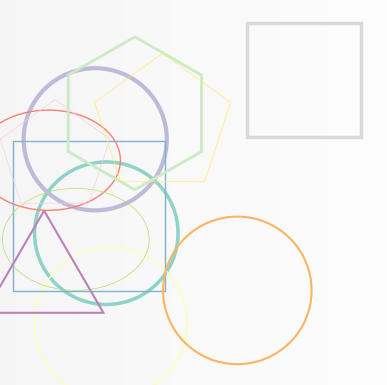[{"shape": "circle", "thickness": 2.5, "radius": 0.93, "center": [0.274, 0.394]}, {"shape": "circle", "thickness": 1, "radius": 0.98, "center": [0.286, 0.161]}, {"shape": "circle", "thickness": 3, "radius": 0.92, "center": [0.246, 0.638]}, {"shape": "oval", "thickness": 1, "radius": 0.93, "center": [0.125, 0.584]}, {"shape": "square", "thickness": 1, "radius": 0.98, "center": [0.23, 0.439]}, {"shape": "circle", "thickness": 1.5, "radius": 0.96, "center": [0.612, 0.246]}, {"shape": "oval", "thickness": 0.5, "radius": 0.95, "center": [0.196, 0.378]}, {"shape": "pentagon", "thickness": 0.5, "radius": 0.74, "center": [0.142, 0.592]}, {"shape": "square", "thickness": 2.5, "radius": 0.74, "center": [0.784, 0.792]}, {"shape": "triangle", "thickness": 1.5, "radius": 0.88, "center": [0.114, 0.276]}, {"shape": "hexagon", "thickness": 2, "radius": 0.99, "center": [0.348, 0.706]}, {"shape": "pentagon", "thickness": 0.5, "radius": 0.92, "center": [0.42, 0.677]}]